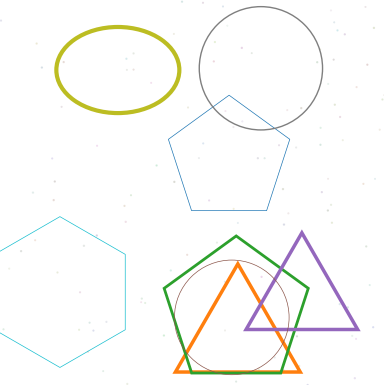[{"shape": "pentagon", "thickness": 0.5, "radius": 0.83, "center": [0.595, 0.587]}, {"shape": "triangle", "thickness": 2.5, "radius": 0.94, "center": [0.618, 0.127]}, {"shape": "pentagon", "thickness": 2, "radius": 0.98, "center": [0.614, 0.19]}, {"shape": "triangle", "thickness": 2.5, "radius": 0.84, "center": [0.784, 0.228]}, {"shape": "circle", "thickness": 0.5, "radius": 0.74, "center": [0.602, 0.176]}, {"shape": "circle", "thickness": 1, "radius": 0.8, "center": [0.678, 0.823]}, {"shape": "oval", "thickness": 3, "radius": 0.8, "center": [0.306, 0.818]}, {"shape": "hexagon", "thickness": 0.5, "radius": 0.98, "center": [0.156, 0.241]}]